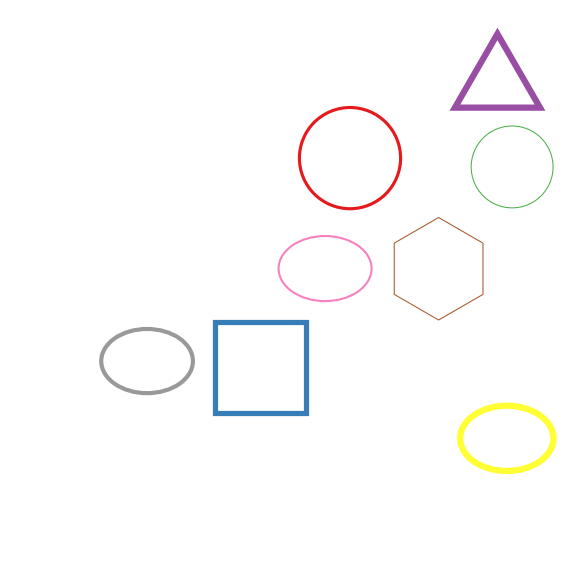[{"shape": "circle", "thickness": 1.5, "radius": 0.44, "center": [0.606, 0.725]}, {"shape": "square", "thickness": 2.5, "radius": 0.39, "center": [0.451, 0.363]}, {"shape": "circle", "thickness": 0.5, "radius": 0.35, "center": [0.887, 0.71]}, {"shape": "triangle", "thickness": 3, "radius": 0.43, "center": [0.861, 0.855]}, {"shape": "oval", "thickness": 3, "radius": 0.4, "center": [0.878, 0.24]}, {"shape": "hexagon", "thickness": 0.5, "radius": 0.44, "center": [0.76, 0.534]}, {"shape": "oval", "thickness": 1, "radius": 0.4, "center": [0.563, 0.534]}, {"shape": "oval", "thickness": 2, "radius": 0.4, "center": [0.255, 0.374]}]